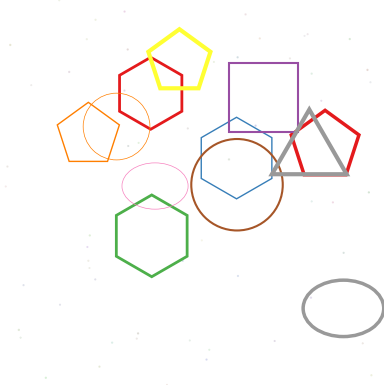[{"shape": "pentagon", "thickness": 2.5, "radius": 0.46, "center": [0.844, 0.621]}, {"shape": "hexagon", "thickness": 2, "radius": 0.47, "center": [0.391, 0.758]}, {"shape": "hexagon", "thickness": 1, "radius": 0.53, "center": [0.614, 0.589]}, {"shape": "hexagon", "thickness": 2, "radius": 0.53, "center": [0.394, 0.387]}, {"shape": "square", "thickness": 1.5, "radius": 0.45, "center": [0.685, 0.746]}, {"shape": "pentagon", "thickness": 1, "radius": 0.42, "center": [0.229, 0.649]}, {"shape": "circle", "thickness": 0.5, "radius": 0.43, "center": [0.303, 0.671]}, {"shape": "pentagon", "thickness": 3, "radius": 0.42, "center": [0.466, 0.839]}, {"shape": "circle", "thickness": 1.5, "radius": 0.59, "center": [0.616, 0.52]}, {"shape": "oval", "thickness": 0.5, "radius": 0.43, "center": [0.403, 0.517]}, {"shape": "triangle", "thickness": 3, "radius": 0.56, "center": [0.803, 0.603]}, {"shape": "oval", "thickness": 2.5, "radius": 0.52, "center": [0.892, 0.199]}]